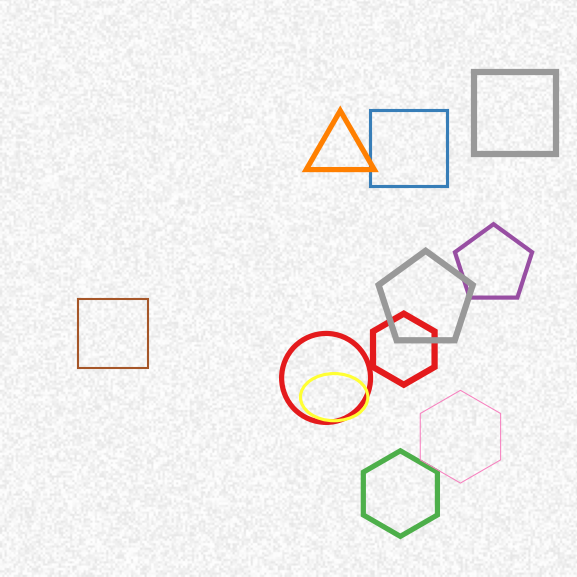[{"shape": "hexagon", "thickness": 3, "radius": 0.31, "center": [0.699, 0.394]}, {"shape": "circle", "thickness": 2.5, "radius": 0.38, "center": [0.565, 0.345]}, {"shape": "square", "thickness": 1.5, "radius": 0.33, "center": [0.708, 0.743]}, {"shape": "hexagon", "thickness": 2.5, "radius": 0.37, "center": [0.693, 0.144]}, {"shape": "pentagon", "thickness": 2, "radius": 0.35, "center": [0.855, 0.541]}, {"shape": "triangle", "thickness": 2.5, "radius": 0.34, "center": [0.589, 0.74]}, {"shape": "oval", "thickness": 1.5, "radius": 0.29, "center": [0.579, 0.311]}, {"shape": "square", "thickness": 1, "radius": 0.3, "center": [0.196, 0.422]}, {"shape": "hexagon", "thickness": 0.5, "radius": 0.4, "center": [0.797, 0.243]}, {"shape": "square", "thickness": 3, "radius": 0.35, "center": [0.891, 0.803]}, {"shape": "pentagon", "thickness": 3, "radius": 0.43, "center": [0.737, 0.479]}]